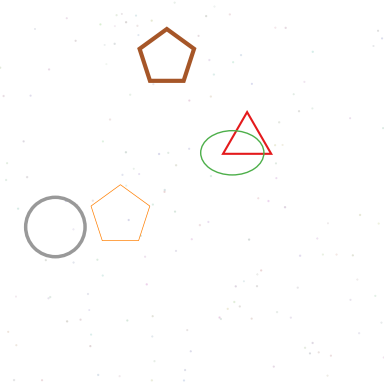[{"shape": "triangle", "thickness": 1.5, "radius": 0.36, "center": [0.642, 0.637]}, {"shape": "oval", "thickness": 1, "radius": 0.41, "center": [0.603, 0.603]}, {"shape": "pentagon", "thickness": 0.5, "radius": 0.4, "center": [0.313, 0.44]}, {"shape": "pentagon", "thickness": 3, "radius": 0.37, "center": [0.433, 0.85]}, {"shape": "circle", "thickness": 2.5, "radius": 0.39, "center": [0.144, 0.41]}]